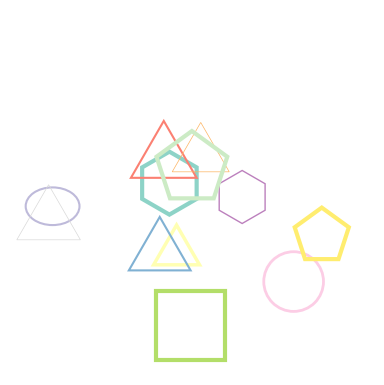[{"shape": "hexagon", "thickness": 3, "radius": 0.41, "center": [0.44, 0.524]}, {"shape": "triangle", "thickness": 2.5, "radius": 0.34, "center": [0.459, 0.347]}, {"shape": "oval", "thickness": 1.5, "radius": 0.35, "center": [0.137, 0.464]}, {"shape": "triangle", "thickness": 1.5, "radius": 0.49, "center": [0.425, 0.587]}, {"shape": "triangle", "thickness": 1.5, "radius": 0.46, "center": [0.415, 0.344]}, {"shape": "triangle", "thickness": 0.5, "radius": 0.43, "center": [0.521, 0.596]}, {"shape": "square", "thickness": 3, "radius": 0.45, "center": [0.495, 0.155]}, {"shape": "circle", "thickness": 2, "radius": 0.39, "center": [0.763, 0.269]}, {"shape": "triangle", "thickness": 0.5, "radius": 0.48, "center": [0.126, 0.425]}, {"shape": "hexagon", "thickness": 1, "radius": 0.34, "center": [0.629, 0.488]}, {"shape": "pentagon", "thickness": 3, "radius": 0.48, "center": [0.498, 0.563]}, {"shape": "pentagon", "thickness": 3, "radius": 0.37, "center": [0.836, 0.387]}]